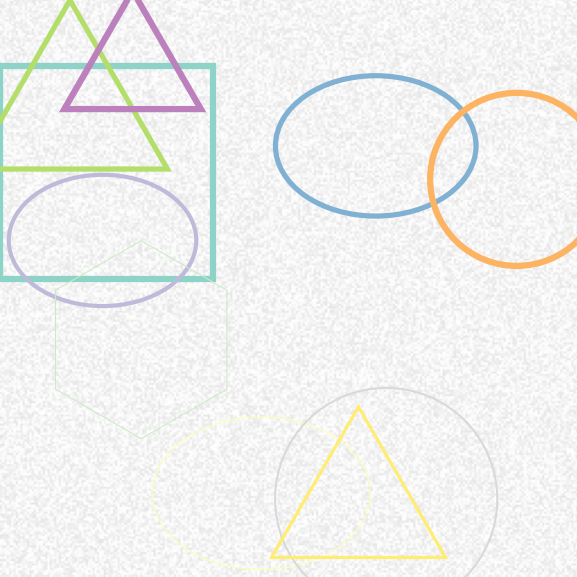[{"shape": "square", "thickness": 3, "radius": 0.92, "center": [0.184, 0.7]}, {"shape": "oval", "thickness": 0.5, "radius": 0.94, "center": [0.452, 0.145]}, {"shape": "oval", "thickness": 2, "radius": 0.81, "center": [0.178, 0.583]}, {"shape": "oval", "thickness": 2.5, "radius": 0.87, "center": [0.651, 0.747]}, {"shape": "circle", "thickness": 3, "radius": 0.75, "center": [0.895, 0.689]}, {"shape": "triangle", "thickness": 2.5, "radius": 0.97, "center": [0.121, 0.804]}, {"shape": "circle", "thickness": 1, "radius": 0.96, "center": [0.669, 0.135]}, {"shape": "triangle", "thickness": 3, "radius": 0.68, "center": [0.23, 0.878]}, {"shape": "hexagon", "thickness": 0.5, "radius": 0.86, "center": [0.244, 0.411]}, {"shape": "triangle", "thickness": 1.5, "radius": 0.87, "center": [0.621, 0.121]}]